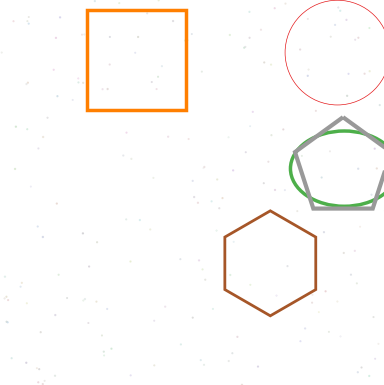[{"shape": "circle", "thickness": 0.5, "radius": 0.68, "center": [0.876, 0.863]}, {"shape": "oval", "thickness": 2.5, "radius": 0.7, "center": [0.894, 0.562]}, {"shape": "square", "thickness": 2.5, "radius": 0.65, "center": [0.354, 0.845]}, {"shape": "hexagon", "thickness": 2, "radius": 0.68, "center": [0.702, 0.316]}, {"shape": "pentagon", "thickness": 3, "radius": 0.66, "center": [0.891, 0.564]}]